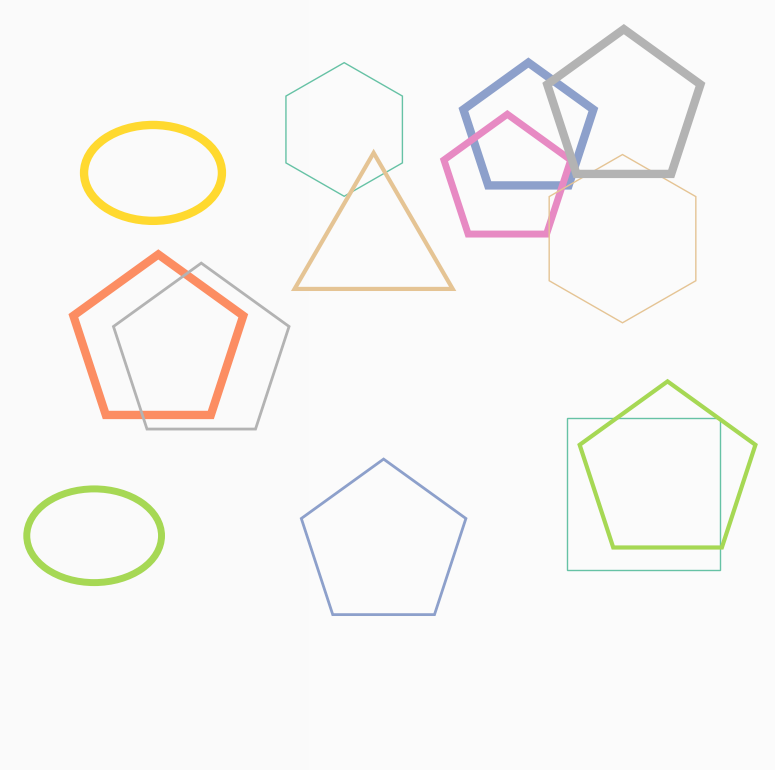[{"shape": "square", "thickness": 0.5, "radius": 0.49, "center": [0.83, 0.359]}, {"shape": "hexagon", "thickness": 0.5, "radius": 0.43, "center": [0.444, 0.832]}, {"shape": "pentagon", "thickness": 3, "radius": 0.58, "center": [0.204, 0.554]}, {"shape": "pentagon", "thickness": 3, "radius": 0.44, "center": [0.682, 0.831]}, {"shape": "pentagon", "thickness": 1, "radius": 0.56, "center": [0.495, 0.292]}, {"shape": "pentagon", "thickness": 2.5, "radius": 0.43, "center": [0.655, 0.766]}, {"shape": "oval", "thickness": 2.5, "radius": 0.43, "center": [0.121, 0.304]}, {"shape": "pentagon", "thickness": 1.5, "radius": 0.6, "center": [0.861, 0.385]}, {"shape": "oval", "thickness": 3, "radius": 0.44, "center": [0.197, 0.775]}, {"shape": "triangle", "thickness": 1.5, "radius": 0.59, "center": [0.482, 0.684]}, {"shape": "hexagon", "thickness": 0.5, "radius": 0.55, "center": [0.803, 0.69]}, {"shape": "pentagon", "thickness": 1, "radius": 0.6, "center": [0.26, 0.539]}, {"shape": "pentagon", "thickness": 3, "radius": 0.52, "center": [0.805, 0.858]}]